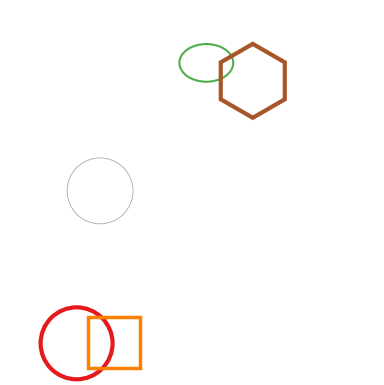[{"shape": "circle", "thickness": 3, "radius": 0.47, "center": [0.199, 0.108]}, {"shape": "oval", "thickness": 1.5, "radius": 0.35, "center": [0.536, 0.837]}, {"shape": "square", "thickness": 2.5, "radius": 0.34, "center": [0.295, 0.11]}, {"shape": "hexagon", "thickness": 3, "radius": 0.48, "center": [0.657, 0.79]}, {"shape": "circle", "thickness": 0.5, "radius": 0.43, "center": [0.26, 0.504]}]